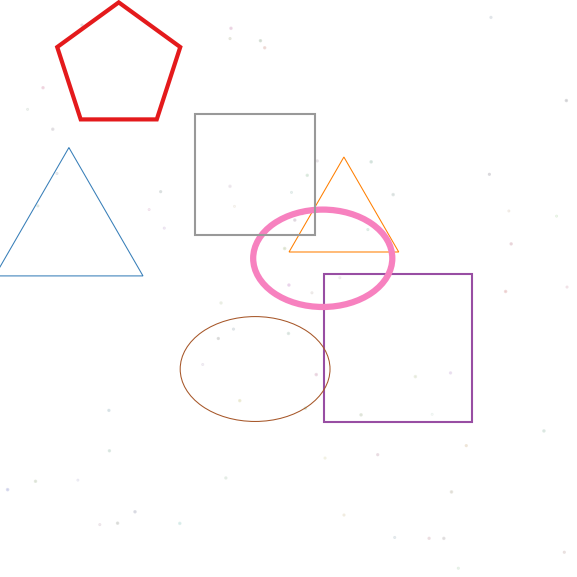[{"shape": "pentagon", "thickness": 2, "radius": 0.56, "center": [0.206, 0.883]}, {"shape": "triangle", "thickness": 0.5, "radius": 0.74, "center": [0.119, 0.595]}, {"shape": "square", "thickness": 1, "radius": 0.64, "center": [0.689, 0.396]}, {"shape": "triangle", "thickness": 0.5, "radius": 0.55, "center": [0.595, 0.618]}, {"shape": "oval", "thickness": 0.5, "radius": 0.65, "center": [0.442, 0.36]}, {"shape": "oval", "thickness": 3, "radius": 0.6, "center": [0.559, 0.552]}, {"shape": "square", "thickness": 1, "radius": 0.52, "center": [0.441, 0.697]}]